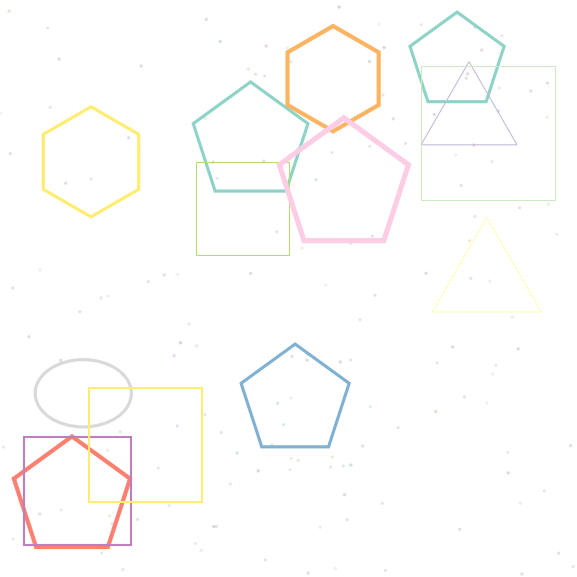[{"shape": "pentagon", "thickness": 1.5, "radius": 0.43, "center": [0.791, 0.892]}, {"shape": "pentagon", "thickness": 1.5, "radius": 0.52, "center": [0.434, 0.753]}, {"shape": "triangle", "thickness": 0.5, "radius": 0.55, "center": [0.843, 0.513]}, {"shape": "triangle", "thickness": 0.5, "radius": 0.48, "center": [0.812, 0.796]}, {"shape": "pentagon", "thickness": 2, "radius": 0.53, "center": [0.125, 0.138]}, {"shape": "pentagon", "thickness": 1.5, "radius": 0.49, "center": [0.511, 0.305]}, {"shape": "hexagon", "thickness": 2, "radius": 0.46, "center": [0.577, 0.863]}, {"shape": "square", "thickness": 0.5, "radius": 0.4, "center": [0.419, 0.637]}, {"shape": "pentagon", "thickness": 2.5, "radius": 0.59, "center": [0.595, 0.678]}, {"shape": "oval", "thickness": 1.5, "radius": 0.42, "center": [0.144, 0.318]}, {"shape": "square", "thickness": 1, "radius": 0.47, "center": [0.134, 0.15]}, {"shape": "square", "thickness": 0.5, "radius": 0.58, "center": [0.846, 0.769]}, {"shape": "square", "thickness": 1, "radius": 0.49, "center": [0.252, 0.229]}, {"shape": "hexagon", "thickness": 1.5, "radius": 0.48, "center": [0.158, 0.719]}]